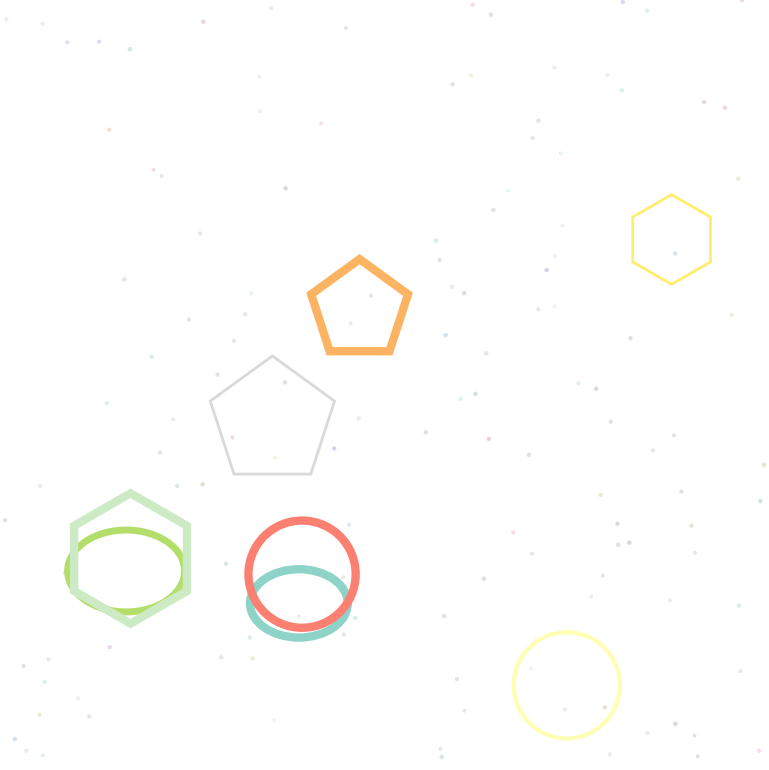[{"shape": "oval", "thickness": 3, "radius": 0.32, "center": [0.388, 0.216]}, {"shape": "circle", "thickness": 1.5, "radius": 0.34, "center": [0.736, 0.11]}, {"shape": "circle", "thickness": 3, "radius": 0.35, "center": [0.392, 0.254]}, {"shape": "pentagon", "thickness": 3, "radius": 0.33, "center": [0.467, 0.597]}, {"shape": "oval", "thickness": 2.5, "radius": 0.38, "center": [0.164, 0.258]}, {"shape": "pentagon", "thickness": 1, "radius": 0.42, "center": [0.354, 0.453]}, {"shape": "hexagon", "thickness": 3, "radius": 0.42, "center": [0.17, 0.275]}, {"shape": "hexagon", "thickness": 1, "radius": 0.29, "center": [0.872, 0.689]}]